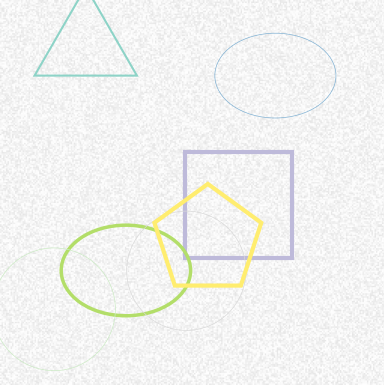[{"shape": "triangle", "thickness": 1.5, "radius": 0.77, "center": [0.223, 0.88]}, {"shape": "square", "thickness": 3, "radius": 0.69, "center": [0.619, 0.468]}, {"shape": "oval", "thickness": 0.5, "radius": 0.79, "center": [0.715, 0.804]}, {"shape": "oval", "thickness": 2.5, "radius": 0.84, "center": [0.327, 0.298]}, {"shape": "circle", "thickness": 0.5, "radius": 0.77, "center": [0.484, 0.297]}, {"shape": "circle", "thickness": 0.5, "radius": 0.8, "center": [0.14, 0.197]}, {"shape": "pentagon", "thickness": 3, "radius": 0.73, "center": [0.54, 0.376]}]